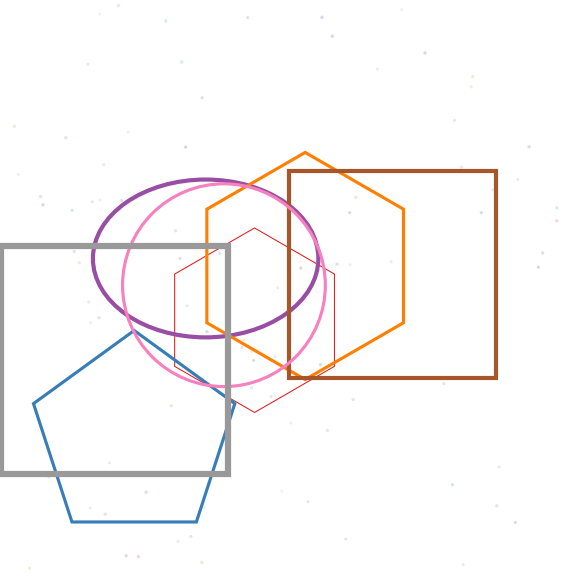[{"shape": "hexagon", "thickness": 0.5, "radius": 0.8, "center": [0.441, 0.445]}, {"shape": "pentagon", "thickness": 1.5, "radius": 0.92, "center": [0.232, 0.244]}, {"shape": "oval", "thickness": 2, "radius": 0.98, "center": [0.356, 0.552]}, {"shape": "hexagon", "thickness": 1.5, "radius": 0.98, "center": [0.528, 0.539]}, {"shape": "square", "thickness": 2, "radius": 0.9, "center": [0.679, 0.524]}, {"shape": "circle", "thickness": 1.5, "radius": 0.88, "center": [0.388, 0.505]}, {"shape": "square", "thickness": 3, "radius": 0.98, "center": [0.198, 0.376]}]